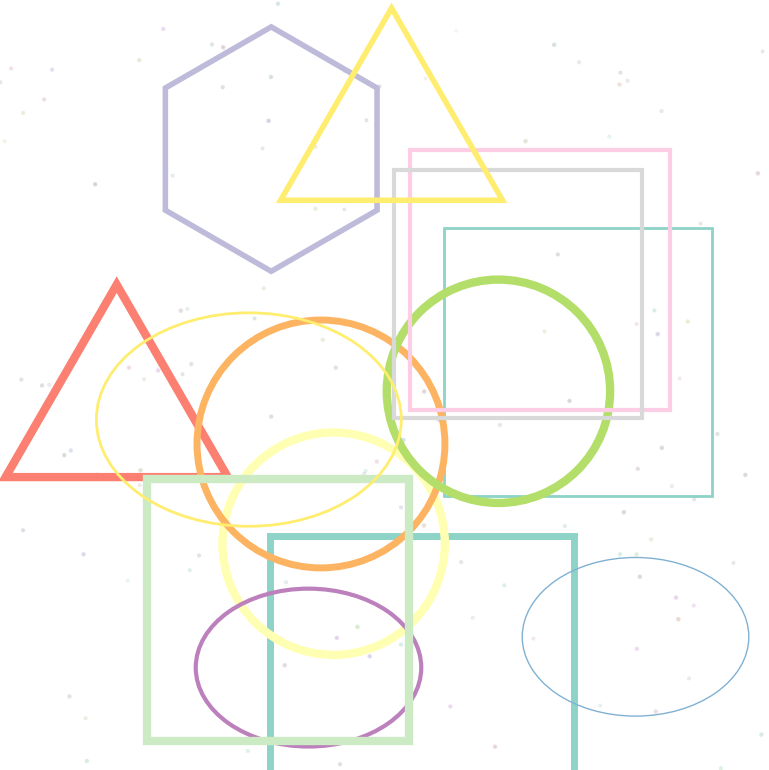[{"shape": "square", "thickness": 1, "radius": 0.87, "center": [0.751, 0.53]}, {"shape": "square", "thickness": 2.5, "radius": 0.99, "center": [0.548, 0.106]}, {"shape": "circle", "thickness": 3, "radius": 0.72, "center": [0.433, 0.294]}, {"shape": "hexagon", "thickness": 2, "radius": 0.79, "center": [0.352, 0.806]}, {"shape": "triangle", "thickness": 3, "radius": 0.83, "center": [0.152, 0.464]}, {"shape": "oval", "thickness": 0.5, "radius": 0.74, "center": [0.825, 0.173]}, {"shape": "circle", "thickness": 2.5, "radius": 0.8, "center": [0.417, 0.423]}, {"shape": "circle", "thickness": 3, "radius": 0.73, "center": [0.647, 0.492]}, {"shape": "square", "thickness": 1.5, "radius": 0.84, "center": [0.701, 0.637]}, {"shape": "square", "thickness": 1.5, "radius": 0.81, "center": [0.673, 0.618]}, {"shape": "oval", "thickness": 1.5, "radius": 0.73, "center": [0.401, 0.133]}, {"shape": "square", "thickness": 3, "radius": 0.85, "center": [0.361, 0.208]}, {"shape": "triangle", "thickness": 2, "radius": 0.83, "center": [0.509, 0.823]}, {"shape": "oval", "thickness": 1, "radius": 0.99, "center": [0.323, 0.455]}]